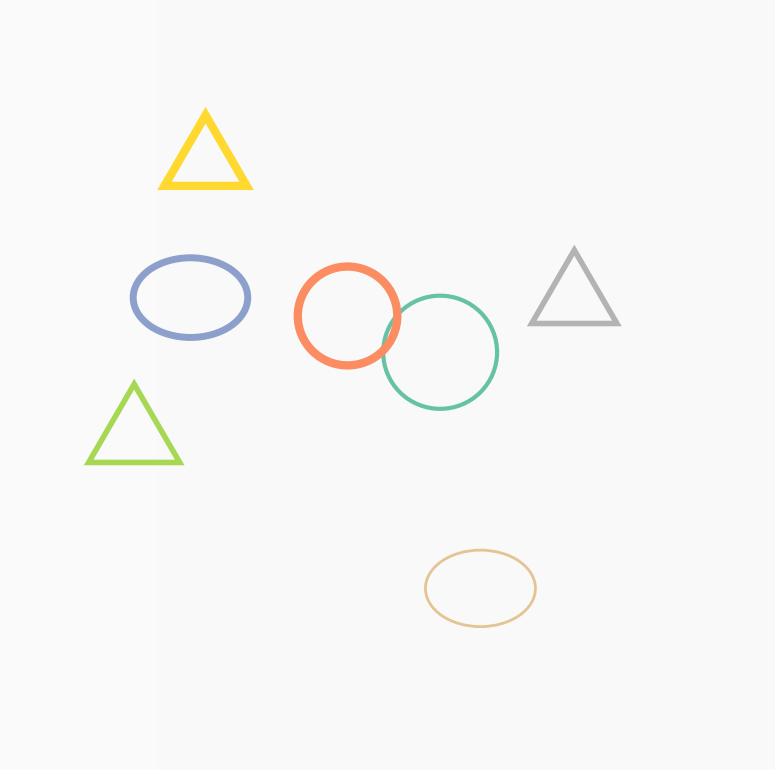[{"shape": "circle", "thickness": 1.5, "radius": 0.37, "center": [0.568, 0.543]}, {"shape": "circle", "thickness": 3, "radius": 0.32, "center": [0.448, 0.59]}, {"shape": "oval", "thickness": 2.5, "radius": 0.37, "center": [0.246, 0.613]}, {"shape": "triangle", "thickness": 2, "radius": 0.34, "center": [0.173, 0.433]}, {"shape": "triangle", "thickness": 3, "radius": 0.31, "center": [0.265, 0.789]}, {"shape": "oval", "thickness": 1, "radius": 0.35, "center": [0.62, 0.236]}, {"shape": "triangle", "thickness": 2, "radius": 0.32, "center": [0.741, 0.612]}]